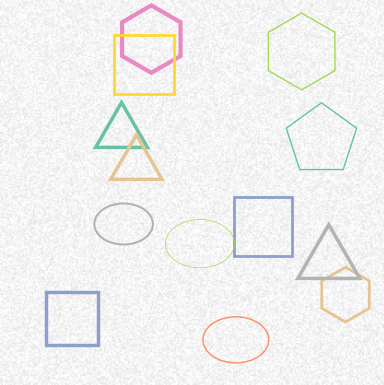[{"shape": "triangle", "thickness": 2.5, "radius": 0.39, "center": [0.316, 0.656]}, {"shape": "pentagon", "thickness": 1, "radius": 0.48, "center": [0.835, 0.637]}, {"shape": "oval", "thickness": 1, "radius": 0.43, "center": [0.613, 0.117]}, {"shape": "square", "thickness": 2.5, "radius": 0.34, "center": [0.187, 0.172]}, {"shape": "square", "thickness": 2, "radius": 0.38, "center": [0.683, 0.412]}, {"shape": "hexagon", "thickness": 3, "radius": 0.44, "center": [0.393, 0.898]}, {"shape": "oval", "thickness": 0.5, "radius": 0.45, "center": [0.519, 0.367]}, {"shape": "hexagon", "thickness": 1, "radius": 0.5, "center": [0.784, 0.866]}, {"shape": "square", "thickness": 2, "radius": 0.39, "center": [0.374, 0.833]}, {"shape": "triangle", "thickness": 2.5, "radius": 0.38, "center": [0.354, 0.573]}, {"shape": "hexagon", "thickness": 2, "radius": 0.36, "center": [0.897, 0.235]}, {"shape": "oval", "thickness": 1.5, "radius": 0.38, "center": [0.321, 0.418]}, {"shape": "triangle", "thickness": 2.5, "radius": 0.46, "center": [0.854, 0.323]}]